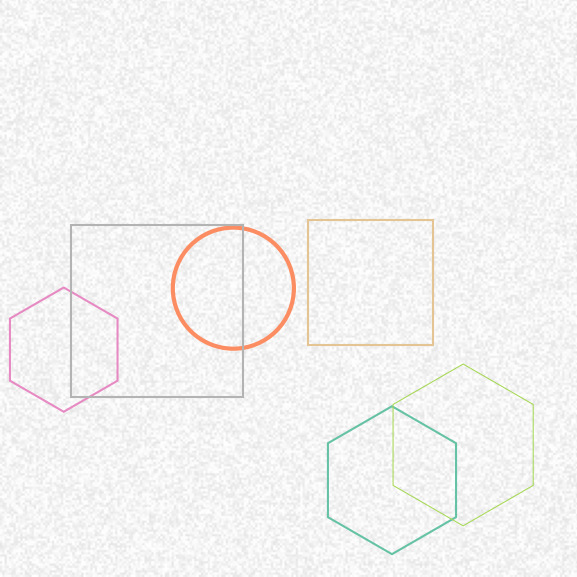[{"shape": "hexagon", "thickness": 1, "radius": 0.64, "center": [0.679, 0.168]}, {"shape": "circle", "thickness": 2, "radius": 0.52, "center": [0.404, 0.5]}, {"shape": "hexagon", "thickness": 1, "radius": 0.54, "center": [0.11, 0.394]}, {"shape": "hexagon", "thickness": 0.5, "radius": 0.7, "center": [0.802, 0.229]}, {"shape": "square", "thickness": 1, "radius": 0.54, "center": [0.641, 0.51]}, {"shape": "square", "thickness": 1, "radius": 0.74, "center": [0.271, 0.461]}]